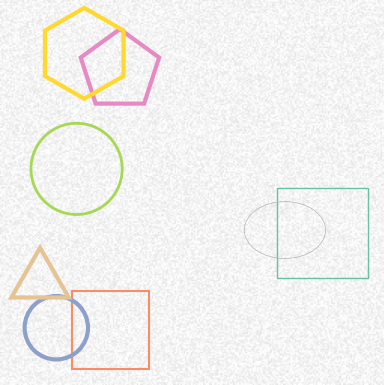[{"shape": "square", "thickness": 1, "radius": 0.59, "center": [0.837, 0.395]}, {"shape": "square", "thickness": 1.5, "radius": 0.5, "center": [0.287, 0.143]}, {"shape": "circle", "thickness": 3, "radius": 0.41, "center": [0.146, 0.149]}, {"shape": "pentagon", "thickness": 3, "radius": 0.54, "center": [0.311, 0.817]}, {"shape": "circle", "thickness": 2, "radius": 0.59, "center": [0.199, 0.561]}, {"shape": "hexagon", "thickness": 3, "radius": 0.59, "center": [0.219, 0.861]}, {"shape": "triangle", "thickness": 3, "radius": 0.43, "center": [0.104, 0.27]}, {"shape": "oval", "thickness": 0.5, "radius": 0.53, "center": [0.74, 0.402]}]